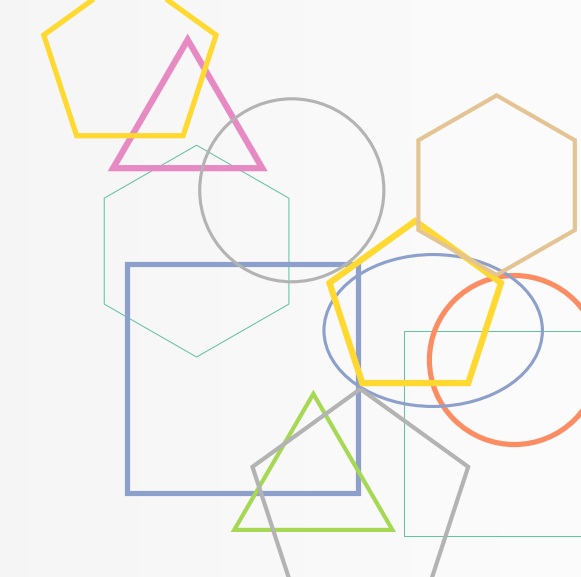[{"shape": "square", "thickness": 0.5, "radius": 0.89, "center": [0.872, 0.249]}, {"shape": "hexagon", "thickness": 0.5, "radius": 0.92, "center": [0.338, 0.564]}, {"shape": "circle", "thickness": 2.5, "radius": 0.73, "center": [0.885, 0.376]}, {"shape": "oval", "thickness": 1.5, "radius": 0.94, "center": [0.745, 0.427]}, {"shape": "square", "thickness": 2.5, "radius": 0.99, "center": [0.418, 0.343]}, {"shape": "triangle", "thickness": 3, "radius": 0.74, "center": [0.323, 0.782]}, {"shape": "triangle", "thickness": 2, "radius": 0.79, "center": [0.539, 0.16]}, {"shape": "pentagon", "thickness": 3, "radius": 0.78, "center": [0.714, 0.461]}, {"shape": "pentagon", "thickness": 2.5, "radius": 0.78, "center": [0.223, 0.89]}, {"shape": "hexagon", "thickness": 2, "radius": 0.78, "center": [0.854, 0.679]}, {"shape": "circle", "thickness": 1.5, "radius": 0.79, "center": [0.502, 0.67]}, {"shape": "pentagon", "thickness": 2, "radius": 0.98, "center": [0.62, 0.13]}]